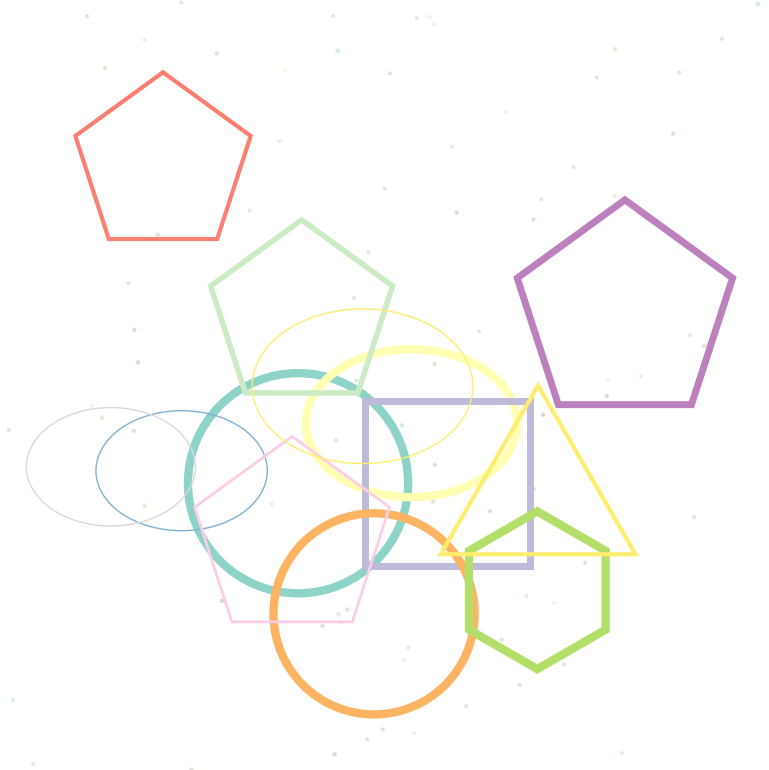[{"shape": "circle", "thickness": 3, "radius": 0.71, "center": [0.387, 0.372]}, {"shape": "oval", "thickness": 3, "radius": 0.69, "center": [0.534, 0.45]}, {"shape": "square", "thickness": 2.5, "radius": 0.54, "center": [0.581, 0.372]}, {"shape": "pentagon", "thickness": 1.5, "radius": 0.6, "center": [0.212, 0.786]}, {"shape": "oval", "thickness": 0.5, "radius": 0.56, "center": [0.236, 0.389]}, {"shape": "circle", "thickness": 3, "radius": 0.65, "center": [0.486, 0.203]}, {"shape": "hexagon", "thickness": 3, "radius": 0.51, "center": [0.698, 0.233]}, {"shape": "pentagon", "thickness": 1, "radius": 0.67, "center": [0.379, 0.3]}, {"shape": "oval", "thickness": 0.5, "radius": 0.55, "center": [0.144, 0.394]}, {"shape": "pentagon", "thickness": 2.5, "radius": 0.74, "center": [0.812, 0.593]}, {"shape": "pentagon", "thickness": 2, "radius": 0.62, "center": [0.392, 0.59]}, {"shape": "triangle", "thickness": 1.5, "radius": 0.73, "center": [0.699, 0.353]}, {"shape": "oval", "thickness": 0.5, "radius": 0.72, "center": [0.471, 0.498]}]